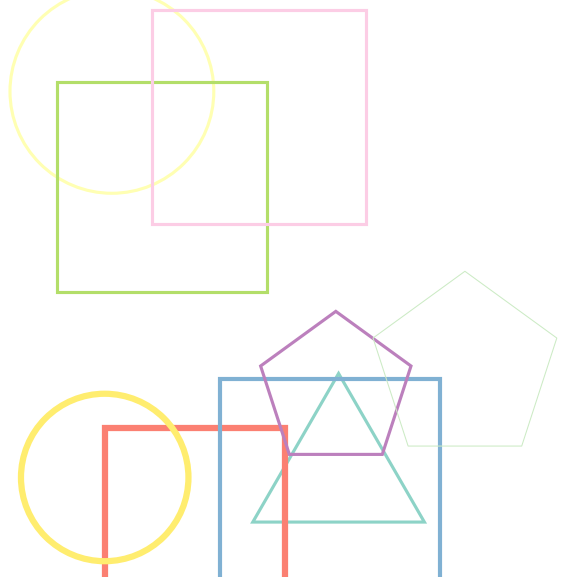[{"shape": "triangle", "thickness": 1.5, "radius": 0.86, "center": [0.586, 0.181]}, {"shape": "circle", "thickness": 1.5, "radius": 0.88, "center": [0.194, 0.841]}, {"shape": "square", "thickness": 3, "radius": 0.78, "center": [0.338, 0.102]}, {"shape": "square", "thickness": 2, "radius": 0.95, "center": [0.572, 0.153]}, {"shape": "square", "thickness": 1.5, "radius": 0.91, "center": [0.281, 0.676]}, {"shape": "square", "thickness": 1.5, "radius": 0.93, "center": [0.449, 0.797]}, {"shape": "pentagon", "thickness": 1.5, "radius": 0.68, "center": [0.581, 0.323]}, {"shape": "pentagon", "thickness": 0.5, "radius": 0.84, "center": [0.805, 0.362]}, {"shape": "circle", "thickness": 3, "radius": 0.72, "center": [0.181, 0.172]}]